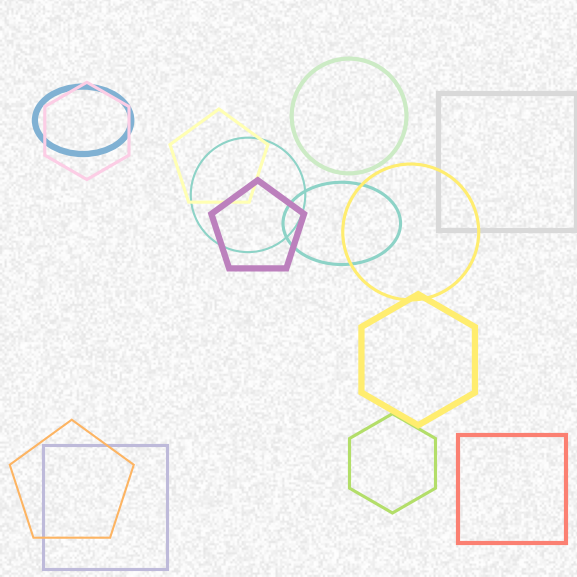[{"shape": "circle", "thickness": 1, "radius": 0.5, "center": [0.429, 0.662]}, {"shape": "oval", "thickness": 1.5, "radius": 0.51, "center": [0.592, 0.612]}, {"shape": "pentagon", "thickness": 1.5, "radius": 0.45, "center": [0.379, 0.721]}, {"shape": "square", "thickness": 1.5, "radius": 0.54, "center": [0.182, 0.121]}, {"shape": "square", "thickness": 2, "radius": 0.47, "center": [0.887, 0.153]}, {"shape": "oval", "thickness": 3, "radius": 0.42, "center": [0.144, 0.791]}, {"shape": "pentagon", "thickness": 1, "radius": 0.56, "center": [0.124, 0.159]}, {"shape": "hexagon", "thickness": 1.5, "radius": 0.43, "center": [0.68, 0.197]}, {"shape": "hexagon", "thickness": 1.5, "radius": 0.42, "center": [0.15, 0.772]}, {"shape": "square", "thickness": 2.5, "radius": 0.6, "center": [0.878, 0.719]}, {"shape": "pentagon", "thickness": 3, "radius": 0.42, "center": [0.446, 0.603]}, {"shape": "circle", "thickness": 2, "radius": 0.5, "center": [0.604, 0.798]}, {"shape": "hexagon", "thickness": 3, "radius": 0.57, "center": [0.724, 0.376]}, {"shape": "circle", "thickness": 1.5, "radius": 0.59, "center": [0.711, 0.597]}]